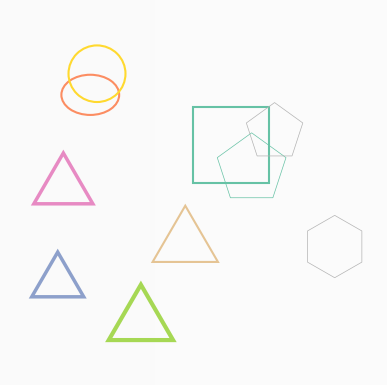[{"shape": "square", "thickness": 1.5, "radius": 0.49, "center": [0.597, 0.622]}, {"shape": "pentagon", "thickness": 0.5, "radius": 0.47, "center": [0.649, 0.562]}, {"shape": "oval", "thickness": 1.5, "radius": 0.37, "center": [0.233, 0.754]}, {"shape": "triangle", "thickness": 2.5, "radius": 0.39, "center": [0.149, 0.268]}, {"shape": "triangle", "thickness": 2.5, "radius": 0.44, "center": [0.163, 0.515]}, {"shape": "triangle", "thickness": 3, "radius": 0.48, "center": [0.364, 0.165]}, {"shape": "circle", "thickness": 1.5, "radius": 0.37, "center": [0.25, 0.809]}, {"shape": "triangle", "thickness": 1.5, "radius": 0.49, "center": [0.478, 0.368]}, {"shape": "hexagon", "thickness": 0.5, "radius": 0.4, "center": [0.864, 0.36]}, {"shape": "pentagon", "thickness": 0.5, "radius": 0.38, "center": [0.709, 0.657]}]